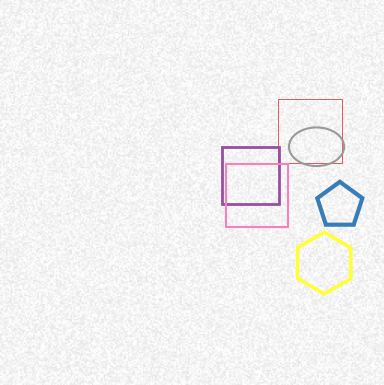[{"shape": "square", "thickness": 0.5, "radius": 0.41, "center": [0.805, 0.66]}, {"shape": "pentagon", "thickness": 3, "radius": 0.31, "center": [0.883, 0.466]}, {"shape": "square", "thickness": 2, "radius": 0.37, "center": [0.65, 0.545]}, {"shape": "hexagon", "thickness": 2.5, "radius": 0.4, "center": [0.842, 0.317]}, {"shape": "square", "thickness": 1.5, "radius": 0.41, "center": [0.668, 0.492]}, {"shape": "oval", "thickness": 1.5, "radius": 0.36, "center": [0.822, 0.619]}]